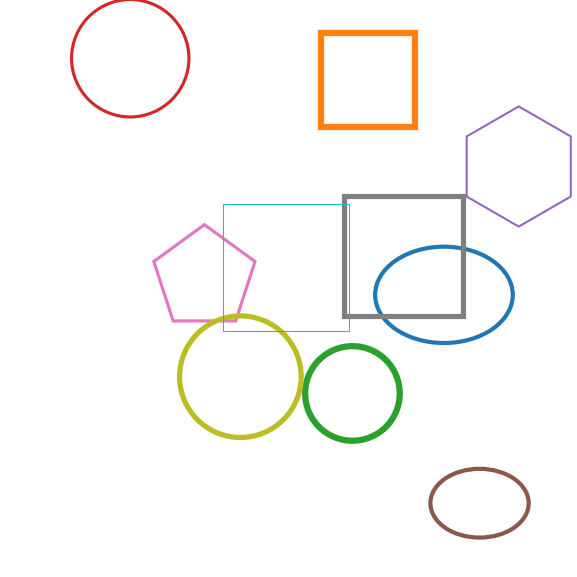[{"shape": "oval", "thickness": 2, "radius": 0.6, "center": [0.769, 0.489]}, {"shape": "square", "thickness": 3, "radius": 0.41, "center": [0.637, 0.861]}, {"shape": "circle", "thickness": 3, "radius": 0.41, "center": [0.61, 0.318]}, {"shape": "circle", "thickness": 1.5, "radius": 0.51, "center": [0.226, 0.898]}, {"shape": "hexagon", "thickness": 1, "radius": 0.52, "center": [0.898, 0.711]}, {"shape": "oval", "thickness": 2, "radius": 0.43, "center": [0.83, 0.128]}, {"shape": "pentagon", "thickness": 1.5, "radius": 0.46, "center": [0.354, 0.518]}, {"shape": "square", "thickness": 2.5, "radius": 0.52, "center": [0.698, 0.556]}, {"shape": "circle", "thickness": 2.5, "radius": 0.53, "center": [0.416, 0.347]}, {"shape": "square", "thickness": 0.5, "radius": 0.55, "center": [0.495, 0.536]}]